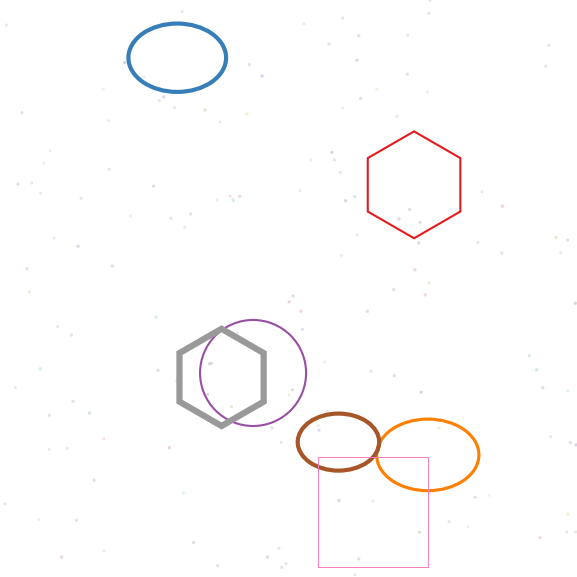[{"shape": "hexagon", "thickness": 1, "radius": 0.46, "center": [0.717, 0.679]}, {"shape": "oval", "thickness": 2, "radius": 0.42, "center": [0.307, 0.899]}, {"shape": "circle", "thickness": 1, "radius": 0.46, "center": [0.438, 0.353]}, {"shape": "oval", "thickness": 1.5, "radius": 0.44, "center": [0.741, 0.211]}, {"shape": "oval", "thickness": 2, "radius": 0.35, "center": [0.586, 0.234]}, {"shape": "square", "thickness": 0.5, "radius": 0.48, "center": [0.645, 0.113]}, {"shape": "hexagon", "thickness": 3, "radius": 0.42, "center": [0.384, 0.346]}]